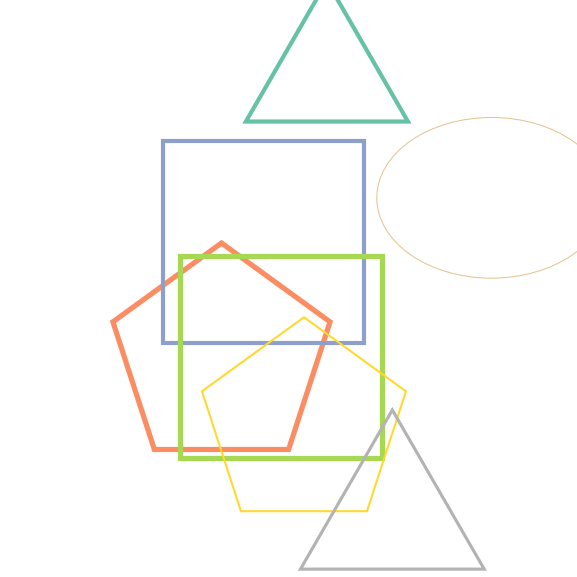[{"shape": "triangle", "thickness": 2, "radius": 0.81, "center": [0.566, 0.87]}, {"shape": "pentagon", "thickness": 2.5, "radius": 0.99, "center": [0.383, 0.381]}, {"shape": "square", "thickness": 2, "radius": 0.87, "center": [0.456, 0.58]}, {"shape": "square", "thickness": 2.5, "radius": 0.87, "center": [0.487, 0.38]}, {"shape": "pentagon", "thickness": 1, "radius": 0.93, "center": [0.526, 0.264]}, {"shape": "oval", "thickness": 0.5, "radius": 0.99, "center": [0.851, 0.657]}, {"shape": "triangle", "thickness": 1.5, "radius": 0.92, "center": [0.679, 0.105]}]